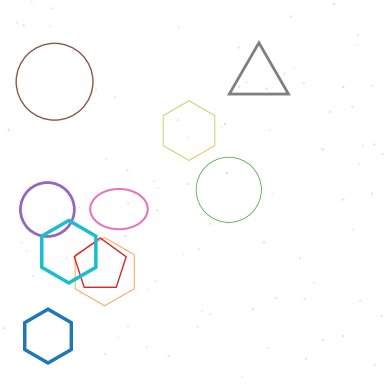[{"shape": "hexagon", "thickness": 2.5, "radius": 0.35, "center": [0.125, 0.127]}, {"shape": "hexagon", "thickness": 0.5, "radius": 0.44, "center": [0.272, 0.294]}, {"shape": "circle", "thickness": 0.5, "radius": 0.42, "center": [0.594, 0.507]}, {"shape": "pentagon", "thickness": 1, "radius": 0.35, "center": [0.26, 0.311]}, {"shape": "circle", "thickness": 2, "radius": 0.35, "center": [0.123, 0.456]}, {"shape": "circle", "thickness": 1, "radius": 0.5, "center": [0.142, 0.788]}, {"shape": "oval", "thickness": 1.5, "radius": 0.37, "center": [0.309, 0.457]}, {"shape": "triangle", "thickness": 2, "radius": 0.44, "center": [0.672, 0.8]}, {"shape": "hexagon", "thickness": 0.5, "radius": 0.39, "center": [0.491, 0.661]}, {"shape": "hexagon", "thickness": 2.5, "radius": 0.41, "center": [0.179, 0.346]}]